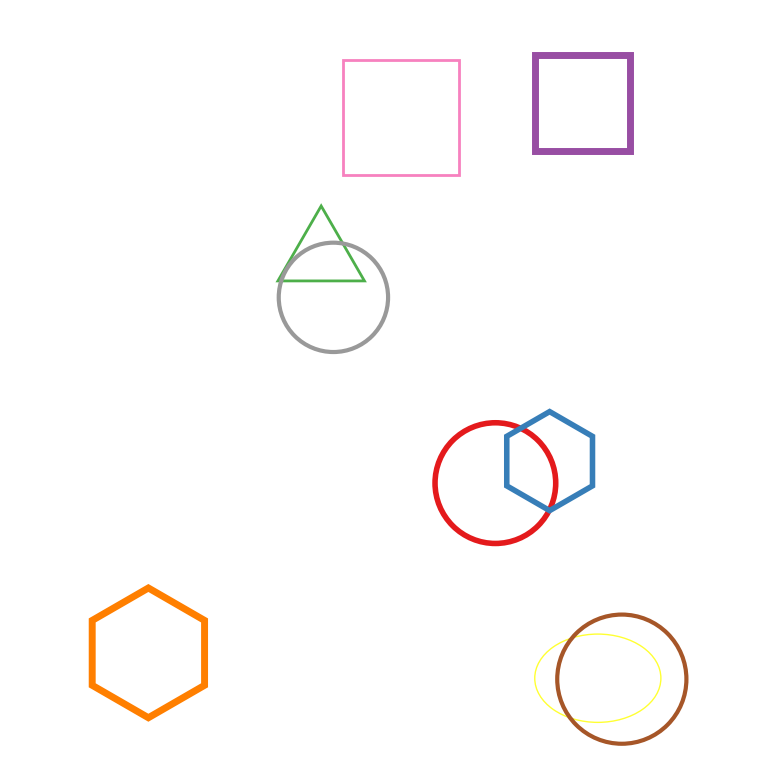[{"shape": "circle", "thickness": 2, "radius": 0.39, "center": [0.643, 0.373]}, {"shape": "hexagon", "thickness": 2, "radius": 0.32, "center": [0.714, 0.401]}, {"shape": "triangle", "thickness": 1, "radius": 0.32, "center": [0.417, 0.668]}, {"shape": "square", "thickness": 2.5, "radius": 0.31, "center": [0.757, 0.867]}, {"shape": "hexagon", "thickness": 2.5, "radius": 0.42, "center": [0.193, 0.152]}, {"shape": "oval", "thickness": 0.5, "radius": 0.41, "center": [0.776, 0.119]}, {"shape": "circle", "thickness": 1.5, "radius": 0.42, "center": [0.808, 0.118]}, {"shape": "square", "thickness": 1, "radius": 0.38, "center": [0.521, 0.847]}, {"shape": "circle", "thickness": 1.5, "radius": 0.35, "center": [0.433, 0.614]}]